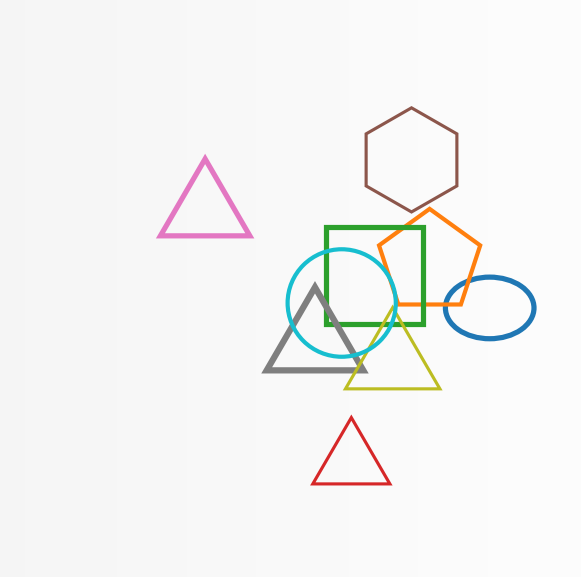[{"shape": "oval", "thickness": 2.5, "radius": 0.38, "center": [0.843, 0.466]}, {"shape": "pentagon", "thickness": 2, "radius": 0.46, "center": [0.739, 0.546]}, {"shape": "square", "thickness": 2.5, "radius": 0.42, "center": [0.645, 0.522]}, {"shape": "triangle", "thickness": 1.5, "radius": 0.38, "center": [0.604, 0.199]}, {"shape": "hexagon", "thickness": 1.5, "radius": 0.45, "center": [0.708, 0.722]}, {"shape": "triangle", "thickness": 2.5, "radius": 0.44, "center": [0.353, 0.635]}, {"shape": "triangle", "thickness": 3, "radius": 0.48, "center": [0.542, 0.406]}, {"shape": "triangle", "thickness": 1.5, "radius": 0.47, "center": [0.676, 0.373]}, {"shape": "circle", "thickness": 2, "radius": 0.47, "center": [0.588, 0.474]}]